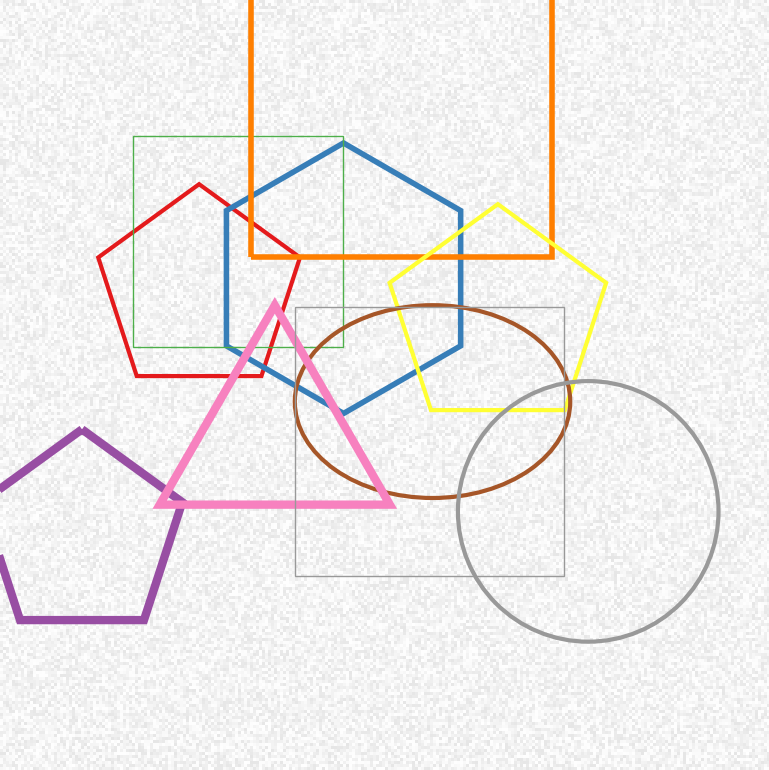[{"shape": "pentagon", "thickness": 1.5, "radius": 0.69, "center": [0.259, 0.623]}, {"shape": "hexagon", "thickness": 2, "radius": 0.88, "center": [0.446, 0.639]}, {"shape": "square", "thickness": 0.5, "radius": 0.68, "center": [0.309, 0.687]}, {"shape": "pentagon", "thickness": 3, "radius": 0.68, "center": [0.106, 0.305]}, {"shape": "square", "thickness": 2, "radius": 0.98, "center": [0.522, 0.862]}, {"shape": "pentagon", "thickness": 1.5, "radius": 0.74, "center": [0.647, 0.587]}, {"shape": "oval", "thickness": 1.5, "radius": 0.89, "center": [0.562, 0.478]}, {"shape": "triangle", "thickness": 3, "radius": 0.86, "center": [0.357, 0.431]}, {"shape": "square", "thickness": 0.5, "radius": 0.87, "center": [0.558, 0.427]}, {"shape": "circle", "thickness": 1.5, "radius": 0.85, "center": [0.764, 0.336]}]